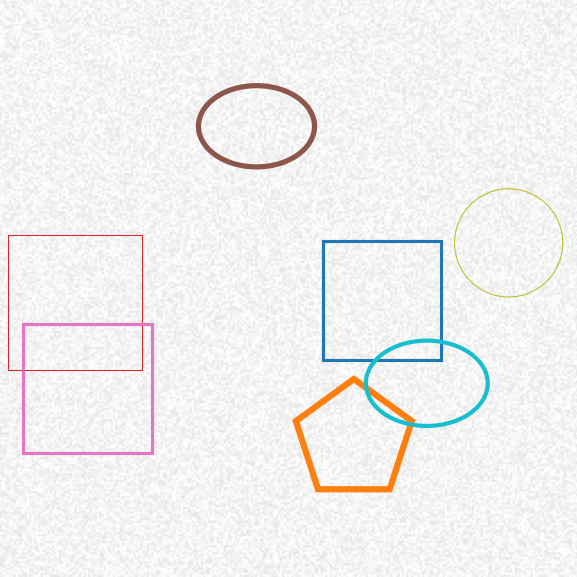[{"shape": "square", "thickness": 1.5, "radius": 0.51, "center": [0.661, 0.479]}, {"shape": "pentagon", "thickness": 3, "radius": 0.53, "center": [0.613, 0.237]}, {"shape": "square", "thickness": 0.5, "radius": 0.58, "center": [0.13, 0.476]}, {"shape": "oval", "thickness": 2.5, "radius": 0.5, "center": [0.444, 0.78]}, {"shape": "square", "thickness": 1.5, "radius": 0.56, "center": [0.152, 0.326]}, {"shape": "circle", "thickness": 0.5, "radius": 0.47, "center": [0.881, 0.578]}, {"shape": "oval", "thickness": 2, "radius": 0.53, "center": [0.739, 0.335]}]